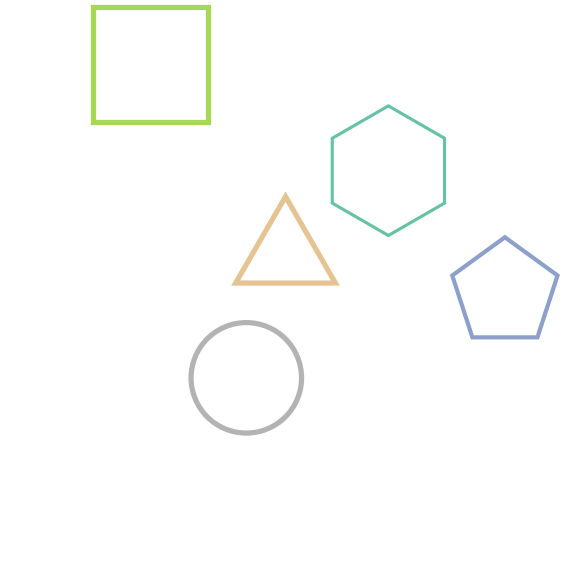[{"shape": "hexagon", "thickness": 1.5, "radius": 0.56, "center": [0.673, 0.704]}, {"shape": "pentagon", "thickness": 2, "radius": 0.48, "center": [0.874, 0.492]}, {"shape": "square", "thickness": 2.5, "radius": 0.5, "center": [0.261, 0.888]}, {"shape": "triangle", "thickness": 2.5, "radius": 0.5, "center": [0.494, 0.559]}, {"shape": "circle", "thickness": 2.5, "radius": 0.48, "center": [0.427, 0.345]}]